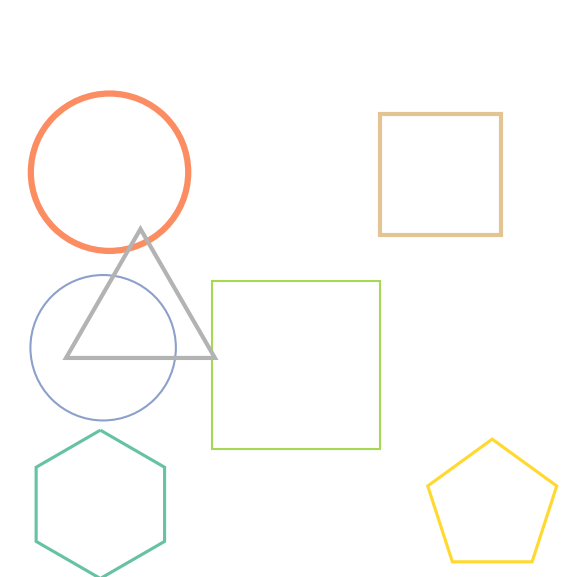[{"shape": "hexagon", "thickness": 1.5, "radius": 0.64, "center": [0.174, 0.126]}, {"shape": "circle", "thickness": 3, "radius": 0.68, "center": [0.19, 0.701]}, {"shape": "circle", "thickness": 1, "radius": 0.63, "center": [0.179, 0.397]}, {"shape": "square", "thickness": 1, "radius": 0.73, "center": [0.513, 0.368]}, {"shape": "pentagon", "thickness": 1.5, "radius": 0.59, "center": [0.852, 0.121]}, {"shape": "square", "thickness": 2, "radius": 0.52, "center": [0.762, 0.697]}, {"shape": "triangle", "thickness": 2, "radius": 0.74, "center": [0.243, 0.454]}]